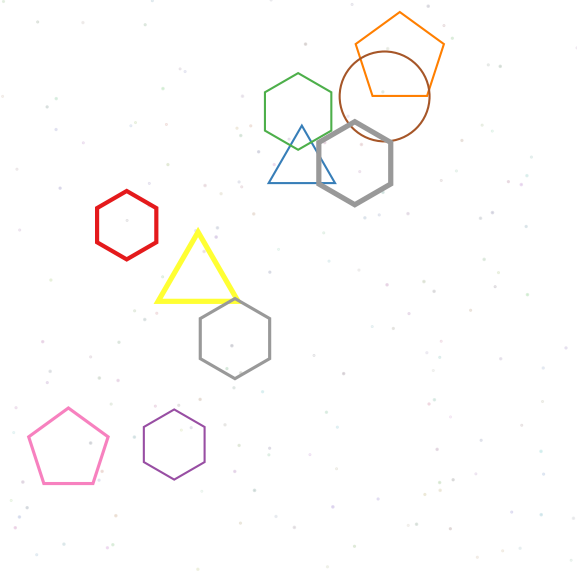[{"shape": "hexagon", "thickness": 2, "radius": 0.3, "center": [0.219, 0.609]}, {"shape": "triangle", "thickness": 1, "radius": 0.33, "center": [0.523, 0.715]}, {"shape": "hexagon", "thickness": 1, "radius": 0.33, "center": [0.516, 0.806]}, {"shape": "hexagon", "thickness": 1, "radius": 0.3, "center": [0.302, 0.229]}, {"shape": "pentagon", "thickness": 1, "radius": 0.4, "center": [0.692, 0.898]}, {"shape": "triangle", "thickness": 2.5, "radius": 0.4, "center": [0.343, 0.517]}, {"shape": "circle", "thickness": 1, "radius": 0.39, "center": [0.666, 0.832]}, {"shape": "pentagon", "thickness": 1.5, "radius": 0.36, "center": [0.118, 0.22]}, {"shape": "hexagon", "thickness": 2.5, "radius": 0.36, "center": [0.614, 0.717]}, {"shape": "hexagon", "thickness": 1.5, "radius": 0.35, "center": [0.407, 0.413]}]